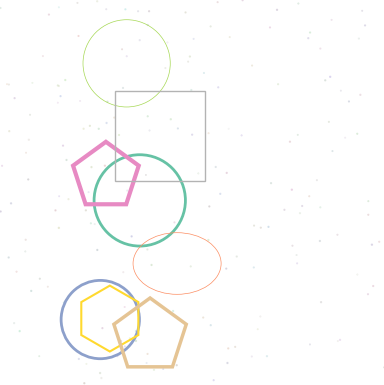[{"shape": "circle", "thickness": 2, "radius": 0.59, "center": [0.363, 0.479]}, {"shape": "oval", "thickness": 0.5, "radius": 0.57, "center": [0.46, 0.316]}, {"shape": "circle", "thickness": 2, "radius": 0.51, "center": [0.26, 0.17]}, {"shape": "pentagon", "thickness": 3, "radius": 0.45, "center": [0.275, 0.542]}, {"shape": "circle", "thickness": 0.5, "radius": 0.57, "center": [0.329, 0.835]}, {"shape": "hexagon", "thickness": 1.5, "radius": 0.43, "center": [0.285, 0.173]}, {"shape": "pentagon", "thickness": 2.5, "radius": 0.49, "center": [0.39, 0.127]}, {"shape": "square", "thickness": 1, "radius": 0.58, "center": [0.415, 0.647]}]